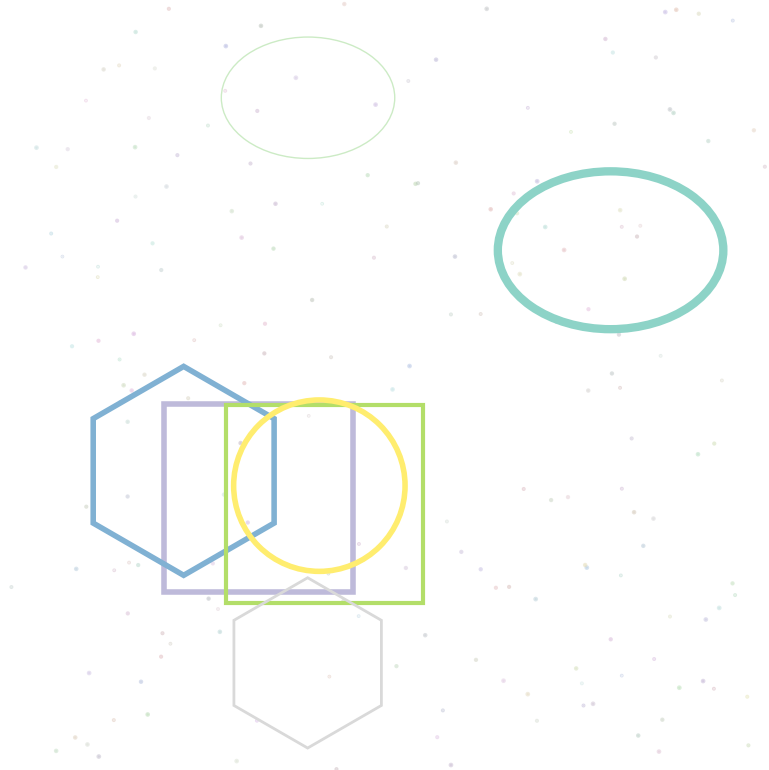[{"shape": "oval", "thickness": 3, "radius": 0.73, "center": [0.793, 0.675]}, {"shape": "square", "thickness": 2, "radius": 0.61, "center": [0.336, 0.353]}, {"shape": "hexagon", "thickness": 2, "radius": 0.68, "center": [0.239, 0.388]}, {"shape": "square", "thickness": 1.5, "radius": 0.64, "center": [0.421, 0.346]}, {"shape": "hexagon", "thickness": 1, "radius": 0.55, "center": [0.4, 0.139]}, {"shape": "oval", "thickness": 0.5, "radius": 0.56, "center": [0.4, 0.873]}, {"shape": "circle", "thickness": 2, "radius": 0.56, "center": [0.415, 0.369]}]